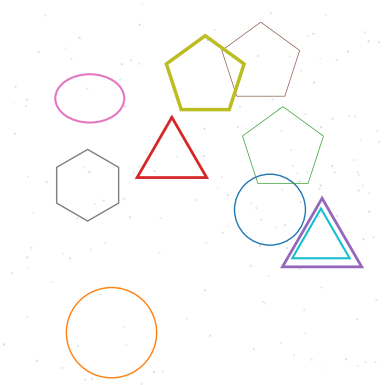[{"shape": "circle", "thickness": 1, "radius": 0.46, "center": [0.701, 0.455]}, {"shape": "circle", "thickness": 1, "radius": 0.59, "center": [0.29, 0.136]}, {"shape": "pentagon", "thickness": 0.5, "radius": 0.55, "center": [0.735, 0.612]}, {"shape": "triangle", "thickness": 2, "radius": 0.52, "center": [0.446, 0.591]}, {"shape": "triangle", "thickness": 2, "radius": 0.59, "center": [0.837, 0.366]}, {"shape": "pentagon", "thickness": 0.5, "radius": 0.53, "center": [0.677, 0.836]}, {"shape": "oval", "thickness": 1.5, "radius": 0.45, "center": [0.233, 0.744]}, {"shape": "hexagon", "thickness": 1, "radius": 0.46, "center": [0.228, 0.519]}, {"shape": "pentagon", "thickness": 2.5, "radius": 0.53, "center": [0.533, 0.801]}, {"shape": "triangle", "thickness": 1.5, "radius": 0.43, "center": [0.834, 0.372]}]